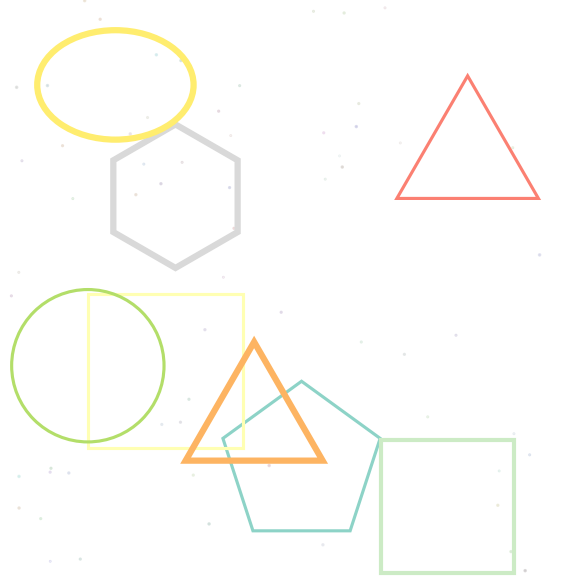[{"shape": "pentagon", "thickness": 1.5, "radius": 0.72, "center": [0.522, 0.196]}, {"shape": "square", "thickness": 1.5, "radius": 0.67, "center": [0.287, 0.356]}, {"shape": "triangle", "thickness": 1.5, "radius": 0.71, "center": [0.81, 0.726]}, {"shape": "triangle", "thickness": 3, "radius": 0.68, "center": [0.44, 0.27]}, {"shape": "circle", "thickness": 1.5, "radius": 0.66, "center": [0.152, 0.366]}, {"shape": "hexagon", "thickness": 3, "radius": 0.62, "center": [0.304, 0.659]}, {"shape": "square", "thickness": 2, "radius": 0.58, "center": [0.774, 0.122]}, {"shape": "oval", "thickness": 3, "radius": 0.68, "center": [0.2, 0.852]}]